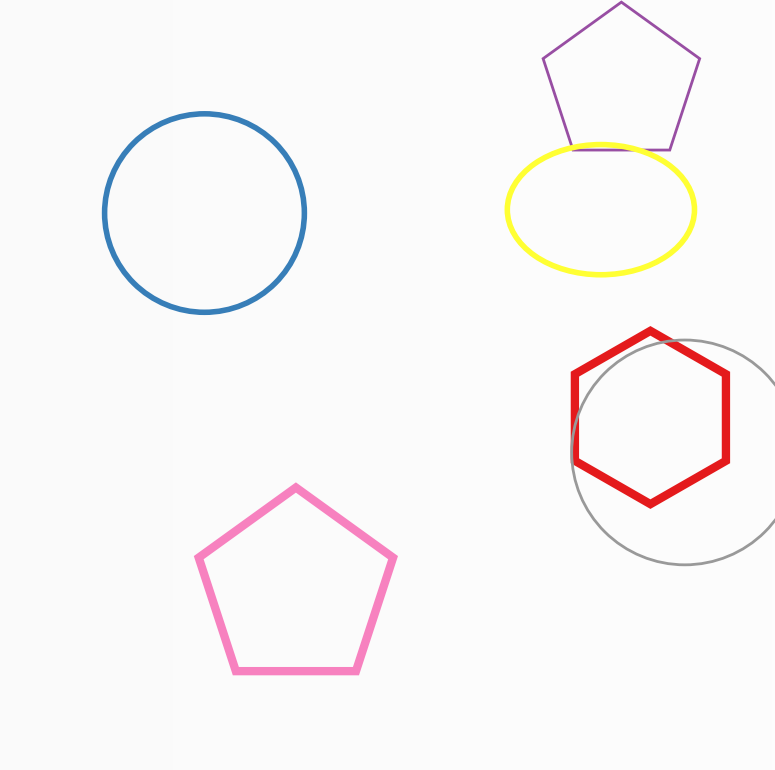[{"shape": "hexagon", "thickness": 3, "radius": 0.56, "center": [0.839, 0.458]}, {"shape": "circle", "thickness": 2, "radius": 0.64, "center": [0.264, 0.723]}, {"shape": "pentagon", "thickness": 1, "radius": 0.53, "center": [0.802, 0.891]}, {"shape": "oval", "thickness": 2, "radius": 0.6, "center": [0.775, 0.728]}, {"shape": "pentagon", "thickness": 3, "radius": 0.66, "center": [0.382, 0.235]}, {"shape": "circle", "thickness": 1, "radius": 0.73, "center": [0.884, 0.412]}]